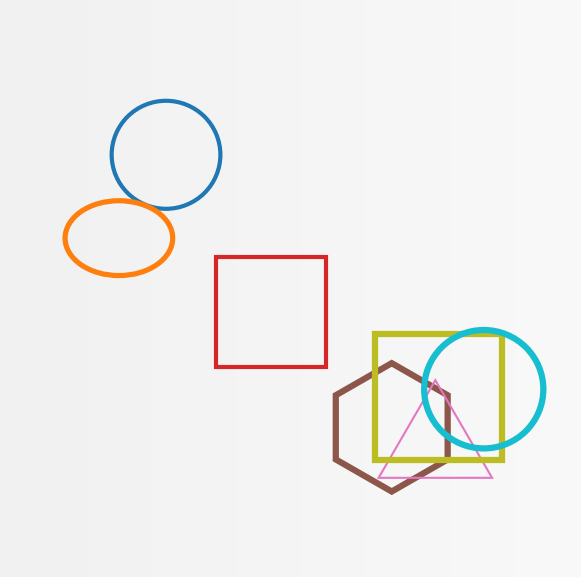[{"shape": "circle", "thickness": 2, "radius": 0.47, "center": [0.286, 0.731]}, {"shape": "oval", "thickness": 2.5, "radius": 0.46, "center": [0.205, 0.587]}, {"shape": "square", "thickness": 2, "radius": 0.48, "center": [0.466, 0.458]}, {"shape": "hexagon", "thickness": 3, "radius": 0.56, "center": [0.674, 0.259]}, {"shape": "triangle", "thickness": 1, "radius": 0.56, "center": [0.749, 0.228]}, {"shape": "square", "thickness": 3, "radius": 0.54, "center": [0.755, 0.312]}, {"shape": "circle", "thickness": 3, "radius": 0.51, "center": [0.832, 0.325]}]